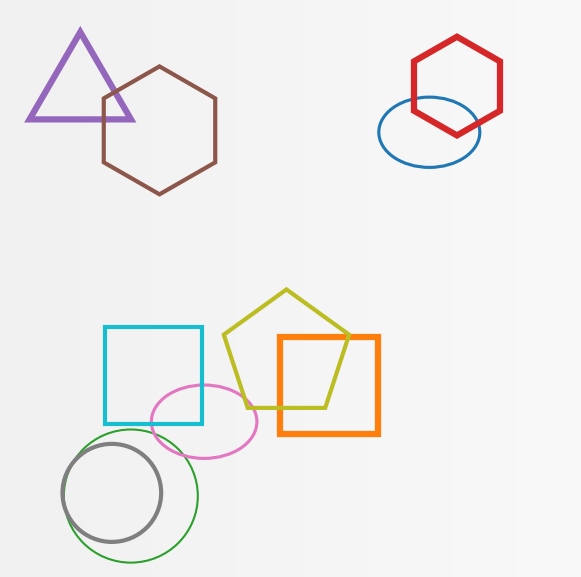[{"shape": "oval", "thickness": 1.5, "radius": 0.43, "center": [0.739, 0.77]}, {"shape": "square", "thickness": 3, "radius": 0.42, "center": [0.566, 0.332]}, {"shape": "circle", "thickness": 1, "radius": 0.58, "center": [0.225, 0.14]}, {"shape": "hexagon", "thickness": 3, "radius": 0.43, "center": [0.786, 0.85]}, {"shape": "triangle", "thickness": 3, "radius": 0.5, "center": [0.138, 0.843]}, {"shape": "hexagon", "thickness": 2, "radius": 0.55, "center": [0.274, 0.773]}, {"shape": "oval", "thickness": 1.5, "radius": 0.45, "center": [0.351, 0.269]}, {"shape": "circle", "thickness": 2, "radius": 0.42, "center": [0.192, 0.146]}, {"shape": "pentagon", "thickness": 2, "radius": 0.57, "center": [0.493, 0.385]}, {"shape": "square", "thickness": 2, "radius": 0.42, "center": [0.264, 0.349]}]